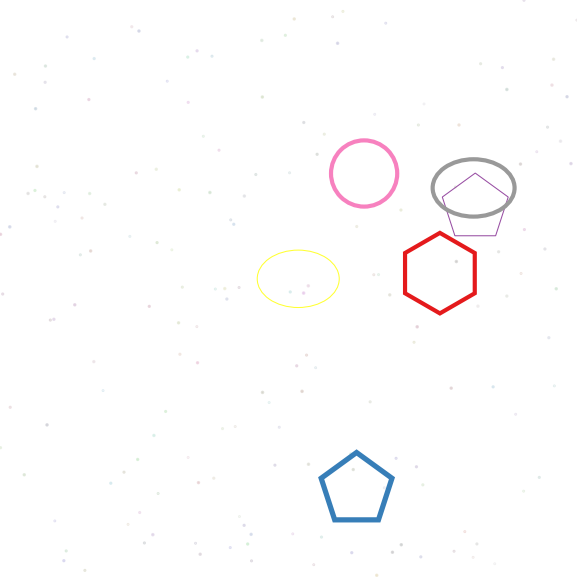[{"shape": "hexagon", "thickness": 2, "radius": 0.35, "center": [0.762, 0.526]}, {"shape": "pentagon", "thickness": 2.5, "radius": 0.32, "center": [0.617, 0.151]}, {"shape": "pentagon", "thickness": 0.5, "radius": 0.3, "center": [0.823, 0.639]}, {"shape": "oval", "thickness": 0.5, "radius": 0.35, "center": [0.516, 0.516]}, {"shape": "circle", "thickness": 2, "radius": 0.29, "center": [0.631, 0.699]}, {"shape": "oval", "thickness": 2, "radius": 0.35, "center": [0.82, 0.674]}]